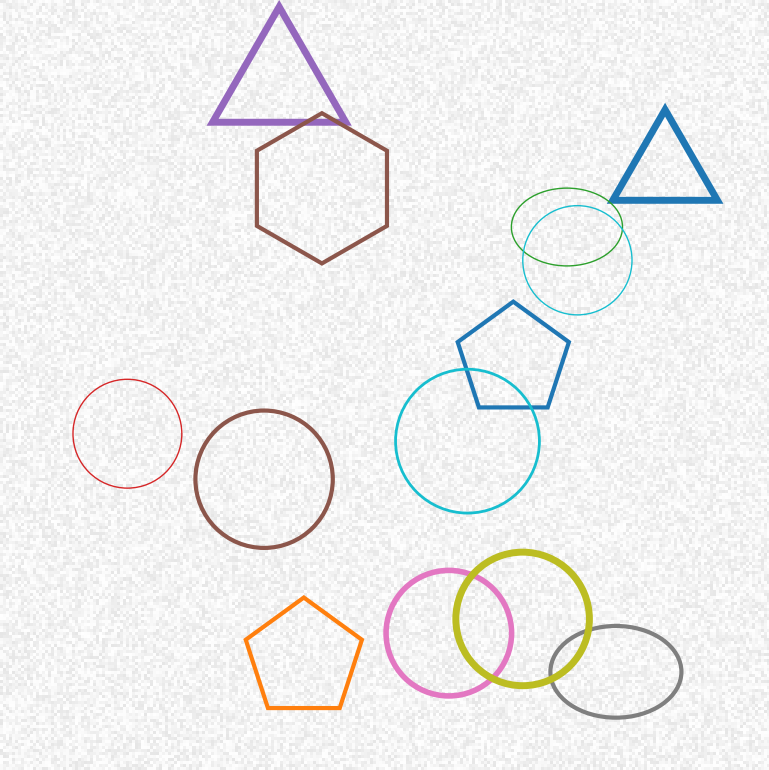[{"shape": "pentagon", "thickness": 1.5, "radius": 0.38, "center": [0.667, 0.532]}, {"shape": "triangle", "thickness": 2.5, "radius": 0.39, "center": [0.864, 0.779]}, {"shape": "pentagon", "thickness": 1.5, "radius": 0.4, "center": [0.395, 0.145]}, {"shape": "oval", "thickness": 0.5, "radius": 0.36, "center": [0.736, 0.705]}, {"shape": "circle", "thickness": 0.5, "radius": 0.35, "center": [0.165, 0.437]}, {"shape": "triangle", "thickness": 2.5, "radius": 0.5, "center": [0.363, 0.891]}, {"shape": "hexagon", "thickness": 1.5, "radius": 0.49, "center": [0.418, 0.755]}, {"shape": "circle", "thickness": 1.5, "radius": 0.45, "center": [0.343, 0.378]}, {"shape": "circle", "thickness": 2, "radius": 0.41, "center": [0.583, 0.178]}, {"shape": "oval", "thickness": 1.5, "radius": 0.43, "center": [0.8, 0.128]}, {"shape": "circle", "thickness": 2.5, "radius": 0.43, "center": [0.679, 0.196]}, {"shape": "circle", "thickness": 1, "radius": 0.47, "center": [0.607, 0.427]}, {"shape": "circle", "thickness": 0.5, "radius": 0.35, "center": [0.75, 0.662]}]